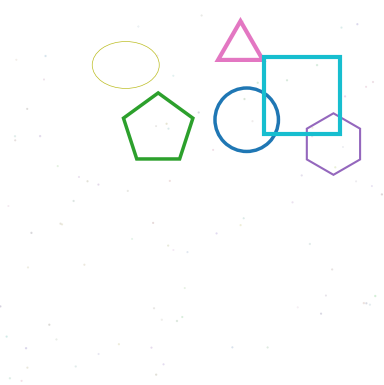[{"shape": "circle", "thickness": 2.5, "radius": 0.41, "center": [0.641, 0.689]}, {"shape": "pentagon", "thickness": 2.5, "radius": 0.47, "center": [0.411, 0.664]}, {"shape": "hexagon", "thickness": 1.5, "radius": 0.4, "center": [0.866, 0.626]}, {"shape": "triangle", "thickness": 3, "radius": 0.34, "center": [0.625, 0.878]}, {"shape": "oval", "thickness": 0.5, "radius": 0.44, "center": [0.327, 0.831]}, {"shape": "square", "thickness": 3, "radius": 0.5, "center": [0.784, 0.751]}]